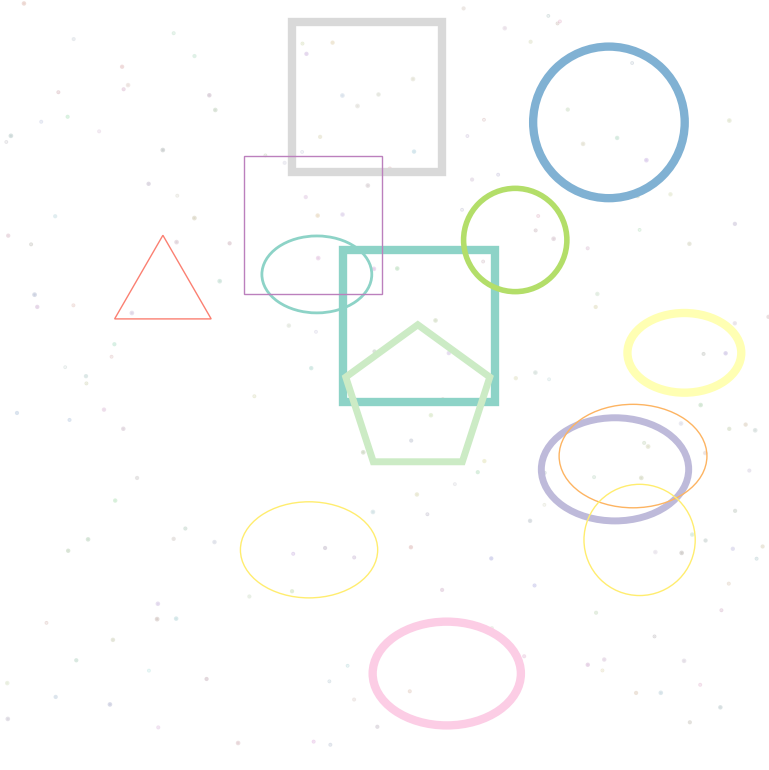[{"shape": "oval", "thickness": 1, "radius": 0.36, "center": [0.411, 0.644]}, {"shape": "square", "thickness": 3, "radius": 0.49, "center": [0.544, 0.576]}, {"shape": "oval", "thickness": 3, "radius": 0.37, "center": [0.889, 0.542]}, {"shape": "oval", "thickness": 2.5, "radius": 0.48, "center": [0.799, 0.39]}, {"shape": "triangle", "thickness": 0.5, "radius": 0.36, "center": [0.212, 0.622]}, {"shape": "circle", "thickness": 3, "radius": 0.49, "center": [0.791, 0.841]}, {"shape": "oval", "thickness": 0.5, "radius": 0.48, "center": [0.822, 0.408]}, {"shape": "circle", "thickness": 2, "radius": 0.34, "center": [0.669, 0.688]}, {"shape": "oval", "thickness": 3, "radius": 0.48, "center": [0.58, 0.125]}, {"shape": "square", "thickness": 3, "radius": 0.49, "center": [0.477, 0.873]}, {"shape": "square", "thickness": 0.5, "radius": 0.45, "center": [0.407, 0.707]}, {"shape": "pentagon", "thickness": 2.5, "radius": 0.49, "center": [0.543, 0.48]}, {"shape": "oval", "thickness": 0.5, "radius": 0.45, "center": [0.401, 0.286]}, {"shape": "circle", "thickness": 0.5, "radius": 0.36, "center": [0.831, 0.299]}]